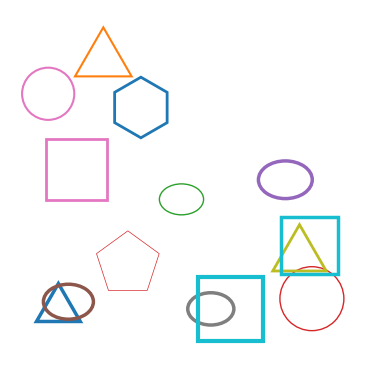[{"shape": "triangle", "thickness": 2.5, "radius": 0.33, "center": [0.152, 0.198]}, {"shape": "hexagon", "thickness": 2, "radius": 0.39, "center": [0.366, 0.721]}, {"shape": "triangle", "thickness": 1.5, "radius": 0.42, "center": [0.268, 0.844]}, {"shape": "oval", "thickness": 1, "radius": 0.29, "center": [0.471, 0.482]}, {"shape": "pentagon", "thickness": 0.5, "radius": 0.43, "center": [0.332, 0.315]}, {"shape": "circle", "thickness": 1, "radius": 0.42, "center": [0.81, 0.224]}, {"shape": "oval", "thickness": 2.5, "radius": 0.35, "center": [0.741, 0.533]}, {"shape": "oval", "thickness": 2.5, "radius": 0.32, "center": [0.178, 0.216]}, {"shape": "square", "thickness": 2, "radius": 0.4, "center": [0.198, 0.559]}, {"shape": "circle", "thickness": 1.5, "radius": 0.34, "center": [0.125, 0.756]}, {"shape": "oval", "thickness": 2.5, "radius": 0.3, "center": [0.548, 0.198]}, {"shape": "triangle", "thickness": 2, "radius": 0.4, "center": [0.778, 0.336]}, {"shape": "square", "thickness": 2.5, "radius": 0.37, "center": [0.803, 0.362]}, {"shape": "square", "thickness": 3, "radius": 0.42, "center": [0.599, 0.198]}]